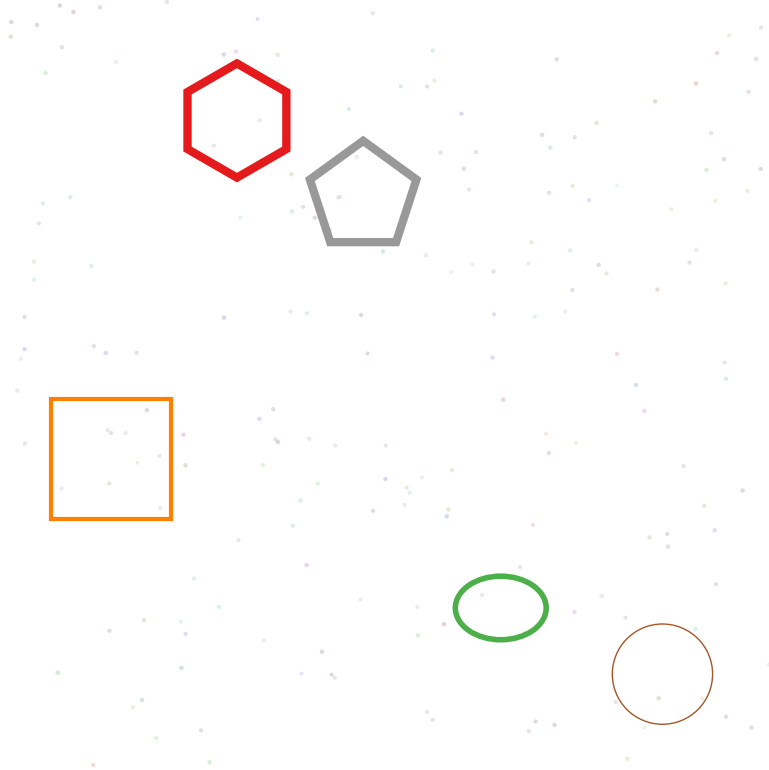[{"shape": "hexagon", "thickness": 3, "radius": 0.37, "center": [0.308, 0.843]}, {"shape": "oval", "thickness": 2, "radius": 0.29, "center": [0.65, 0.21]}, {"shape": "square", "thickness": 1.5, "radius": 0.39, "center": [0.145, 0.404]}, {"shape": "circle", "thickness": 0.5, "radius": 0.33, "center": [0.86, 0.125]}, {"shape": "pentagon", "thickness": 3, "radius": 0.36, "center": [0.472, 0.744]}]